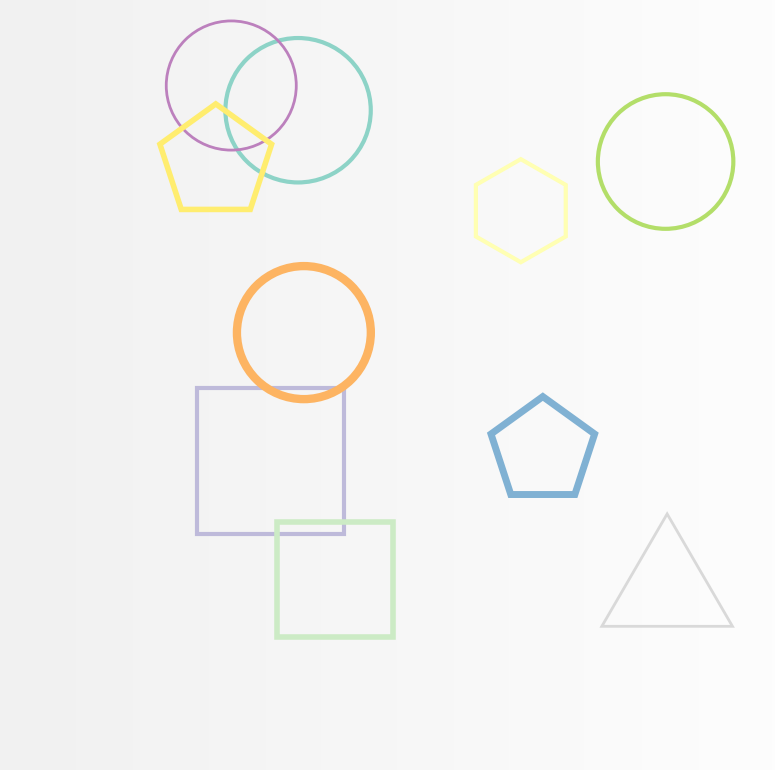[{"shape": "circle", "thickness": 1.5, "radius": 0.47, "center": [0.385, 0.857]}, {"shape": "hexagon", "thickness": 1.5, "radius": 0.33, "center": [0.672, 0.726]}, {"shape": "square", "thickness": 1.5, "radius": 0.47, "center": [0.349, 0.401]}, {"shape": "pentagon", "thickness": 2.5, "radius": 0.35, "center": [0.7, 0.415]}, {"shape": "circle", "thickness": 3, "radius": 0.43, "center": [0.392, 0.568]}, {"shape": "circle", "thickness": 1.5, "radius": 0.44, "center": [0.859, 0.79]}, {"shape": "triangle", "thickness": 1, "radius": 0.49, "center": [0.861, 0.235]}, {"shape": "circle", "thickness": 1, "radius": 0.42, "center": [0.298, 0.889]}, {"shape": "square", "thickness": 2, "radius": 0.37, "center": [0.432, 0.247]}, {"shape": "pentagon", "thickness": 2, "radius": 0.38, "center": [0.278, 0.789]}]